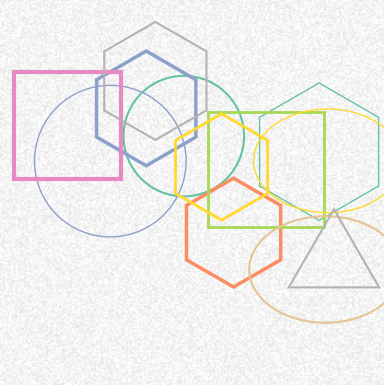[{"shape": "circle", "thickness": 1.5, "radius": 0.78, "center": [0.477, 0.647]}, {"shape": "hexagon", "thickness": 1, "radius": 0.89, "center": [0.829, 0.606]}, {"shape": "hexagon", "thickness": 2.5, "radius": 0.71, "center": [0.607, 0.396]}, {"shape": "circle", "thickness": 1, "radius": 0.98, "center": [0.287, 0.582]}, {"shape": "hexagon", "thickness": 2.5, "radius": 0.74, "center": [0.38, 0.719]}, {"shape": "square", "thickness": 3, "radius": 0.7, "center": [0.175, 0.674]}, {"shape": "square", "thickness": 2, "radius": 0.75, "center": [0.691, 0.56]}, {"shape": "oval", "thickness": 1, "radius": 0.96, "center": [0.851, 0.582]}, {"shape": "hexagon", "thickness": 2, "radius": 0.69, "center": [0.576, 0.566]}, {"shape": "oval", "thickness": 1.5, "radius": 0.99, "center": [0.845, 0.3]}, {"shape": "triangle", "thickness": 1.5, "radius": 0.68, "center": [0.867, 0.321]}, {"shape": "hexagon", "thickness": 1.5, "radius": 0.77, "center": [0.404, 0.79]}]